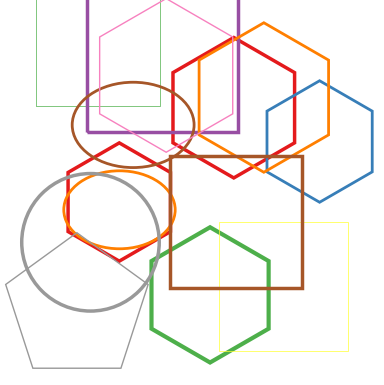[{"shape": "hexagon", "thickness": 2.5, "radius": 0.91, "center": [0.607, 0.72]}, {"shape": "hexagon", "thickness": 2.5, "radius": 0.77, "center": [0.31, 0.475]}, {"shape": "hexagon", "thickness": 2, "radius": 0.79, "center": [0.83, 0.632]}, {"shape": "hexagon", "thickness": 3, "radius": 0.88, "center": [0.546, 0.234]}, {"shape": "square", "thickness": 0.5, "radius": 0.8, "center": [0.254, 0.884]}, {"shape": "square", "thickness": 2.5, "radius": 0.97, "center": [0.422, 0.851]}, {"shape": "oval", "thickness": 2, "radius": 0.72, "center": [0.31, 0.455]}, {"shape": "hexagon", "thickness": 2, "radius": 0.97, "center": [0.685, 0.747]}, {"shape": "square", "thickness": 0.5, "radius": 0.84, "center": [0.736, 0.255]}, {"shape": "square", "thickness": 2.5, "radius": 0.86, "center": [0.613, 0.422]}, {"shape": "oval", "thickness": 2, "radius": 0.79, "center": [0.346, 0.676]}, {"shape": "hexagon", "thickness": 1, "radius": 1.0, "center": [0.432, 0.804]}, {"shape": "pentagon", "thickness": 1, "radius": 0.97, "center": [0.2, 0.201]}, {"shape": "circle", "thickness": 2.5, "radius": 0.89, "center": [0.235, 0.371]}]